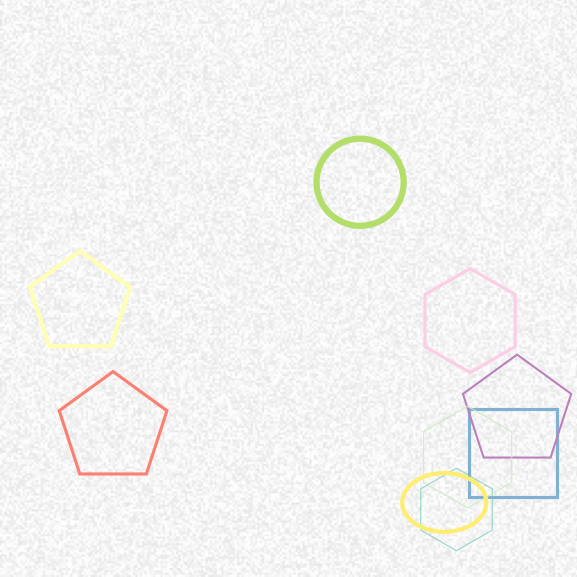[{"shape": "hexagon", "thickness": 0.5, "radius": 0.36, "center": [0.79, 0.117]}, {"shape": "pentagon", "thickness": 2, "radius": 0.46, "center": [0.138, 0.474]}, {"shape": "pentagon", "thickness": 1.5, "radius": 0.49, "center": [0.196, 0.258]}, {"shape": "square", "thickness": 1.5, "radius": 0.38, "center": [0.888, 0.215]}, {"shape": "circle", "thickness": 3, "radius": 0.38, "center": [0.624, 0.684]}, {"shape": "hexagon", "thickness": 1.5, "radius": 0.45, "center": [0.814, 0.444]}, {"shape": "pentagon", "thickness": 1, "radius": 0.49, "center": [0.895, 0.287]}, {"shape": "hexagon", "thickness": 0.5, "radius": 0.44, "center": [0.81, 0.208]}, {"shape": "oval", "thickness": 2, "radius": 0.36, "center": [0.769, 0.129]}]